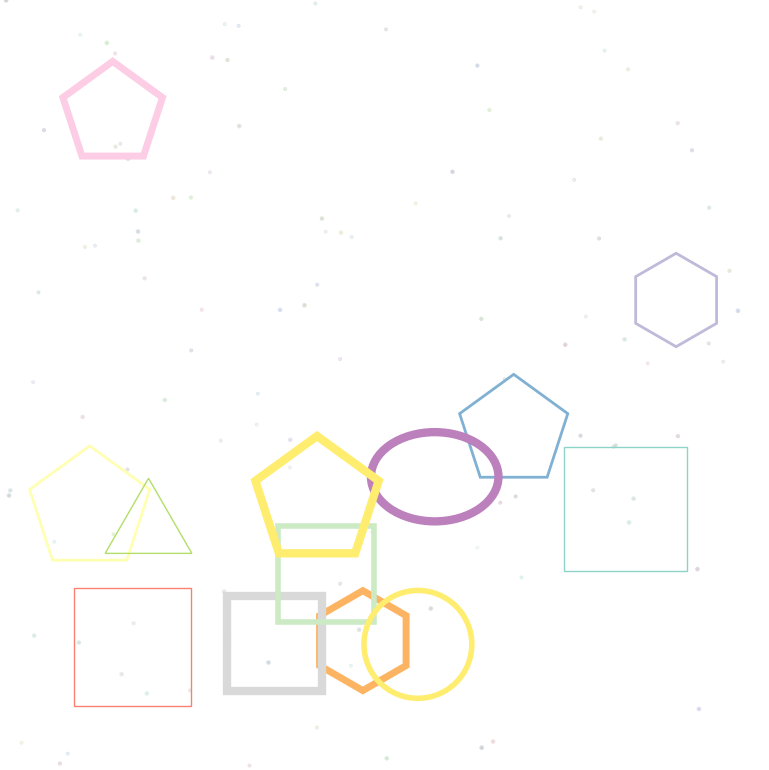[{"shape": "square", "thickness": 0.5, "radius": 0.4, "center": [0.812, 0.339]}, {"shape": "pentagon", "thickness": 1, "radius": 0.41, "center": [0.116, 0.339]}, {"shape": "hexagon", "thickness": 1, "radius": 0.3, "center": [0.878, 0.61]}, {"shape": "square", "thickness": 0.5, "radius": 0.38, "center": [0.172, 0.16]}, {"shape": "pentagon", "thickness": 1, "radius": 0.37, "center": [0.667, 0.44]}, {"shape": "hexagon", "thickness": 2.5, "radius": 0.32, "center": [0.471, 0.168]}, {"shape": "triangle", "thickness": 0.5, "radius": 0.33, "center": [0.193, 0.314]}, {"shape": "pentagon", "thickness": 2.5, "radius": 0.34, "center": [0.146, 0.852]}, {"shape": "square", "thickness": 3, "radius": 0.31, "center": [0.357, 0.165]}, {"shape": "oval", "thickness": 3, "radius": 0.41, "center": [0.565, 0.381]}, {"shape": "square", "thickness": 2, "radius": 0.31, "center": [0.423, 0.255]}, {"shape": "pentagon", "thickness": 3, "radius": 0.42, "center": [0.412, 0.35]}, {"shape": "circle", "thickness": 2, "radius": 0.35, "center": [0.543, 0.163]}]